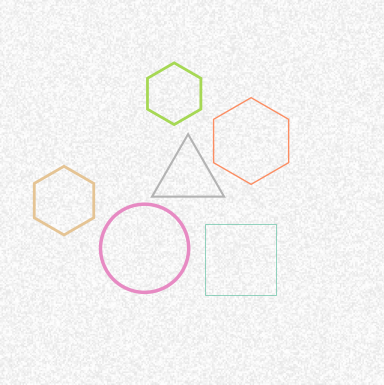[{"shape": "square", "thickness": 0.5, "radius": 0.46, "center": [0.624, 0.326]}, {"shape": "hexagon", "thickness": 1, "radius": 0.56, "center": [0.652, 0.634]}, {"shape": "circle", "thickness": 2.5, "radius": 0.57, "center": [0.376, 0.355]}, {"shape": "hexagon", "thickness": 2, "radius": 0.4, "center": [0.452, 0.757]}, {"shape": "hexagon", "thickness": 2, "radius": 0.45, "center": [0.166, 0.479]}, {"shape": "triangle", "thickness": 1.5, "radius": 0.54, "center": [0.488, 0.543]}]